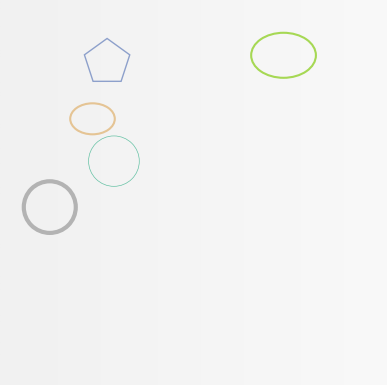[{"shape": "circle", "thickness": 0.5, "radius": 0.33, "center": [0.294, 0.581]}, {"shape": "pentagon", "thickness": 1, "radius": 0.31, "center": [0.276, 0.839]}, {"shape": "oval", "thickness": 1.5, "radius": 0.42, "center": [0.732, 0.856]}, {"shape": "oval", "thickness": 1.5, "radius": 0.29, "center": [0.239, 0.691]}, {"shape": "circle", "thickness": 3, "radius": 0.34, "center": [0.128, 0.462]}]